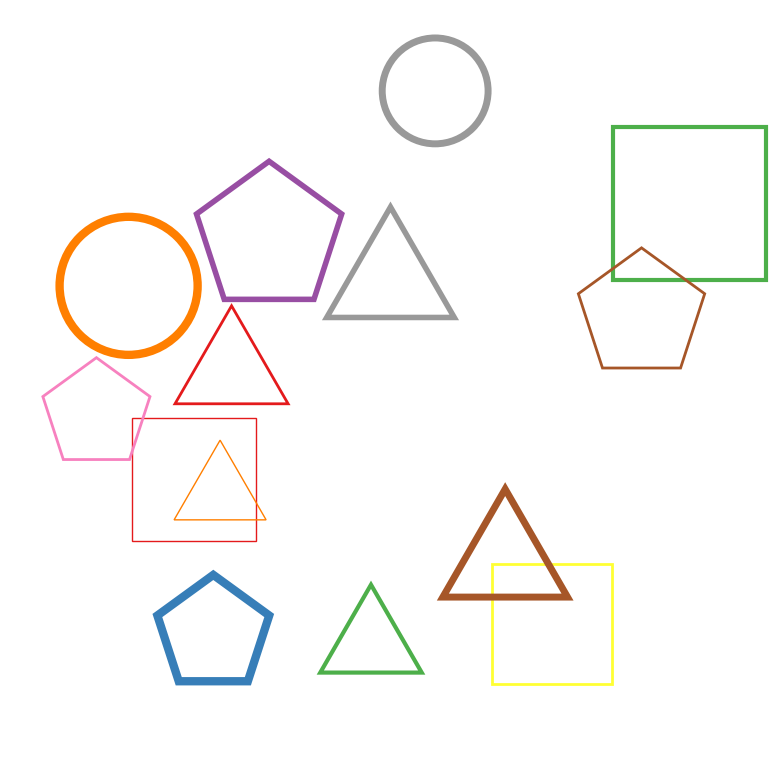[{"shape": "triangle", "thickness": 1, "radius": 0.42, "center": [0.301, 0.518]}, {"shape": "square", "thickness": 0.5, "radius": 0.4, "center": [0.252, 0.377]}, {"shape": "pentagon", "thickness": 3, "radius": 0.38, "center": [0.277, 0.177]}, {"shape": "triangle", "thickness": 1.5, "radius": 0.38, "center": [0.482, 0.165]}, {"shape": "square", "thickness": 1.5, "radius": 0.5, "center": [0.895, 0.736]}, {"shape": "pentagon", "thickness": 2, "radius": 0.5, "center": [0.349, 0.691]}, {"shape": "triangle", "thickness": 0.5, "radius": 0.34, "center": [0.286, 0.359]}, {"shape": "circle", "thickness": 3, "radius": 0.45, "center": [0.167, 0.629]}, {"shape": "square", "thickness": 1, "radius": 0.39, "center": [0.717, 0.19]}, {"shape": "triangle", "thickness": 2.5, "radius": 0.47, "center": [0.656, 0.271]}, {"shape": "pentagon", "thickness": 1, "radius": 0.43, "center": [0.833, 0.592]}, {"shape": "pentagon", "thickness": 1, "radius": 0.37, "center": [0.125, 0.462]}, {"shape": "triangle", "thickness": 2, "radius": 0.48, "center": [0.507, 0.636]}, {"shape": "circle", "thickness": 2.5, "radius": 0.34, "center": [0.565, 0.882]}]